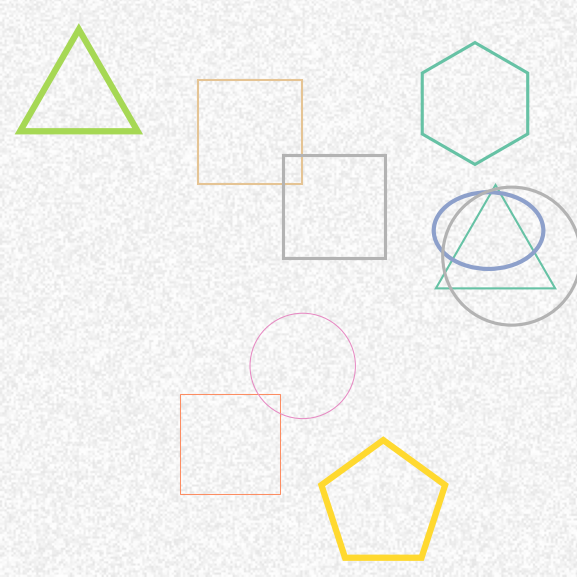[{"shape": "triangle", "thickness": 1, "radius": 0.6, "center": [0.858, 0.559]}, {"shape": "hexagon", "thickness": 1.5, "radius": 0.53, "center": [0.822, 0.82]}, {"shape": "square", "thickness": 0.5, "radius": 0.43, "center": [0.399, 0.23]}, {"shape": "oval", "thickness": 2, "radius": 0.47, "center": [0.846, 0.6]}, {"shape": "circle", "thickness": 0.5, "radius": 0.46, "center": [0.524, 0.365]}, {"shape": "triangle", "thickness": 3, "radius": 0.59, "center": [0.137, 0.831]}, {"shape": "pentagon", "thickness": 3, "radius": 0.56, "center": [0.664, 0.124]}, {"shape": "square", "thickness": 1, "radius": 0.45, "center": [0.433, 0.77]}, {"shape": "circle", "thickness": 1.5, "radius": 0.6, "center": [0.886, 0.556]}, {"shape": "square", "thickness": 1.5, "radius": 0.44, "center": [0.578, 0.642]}]